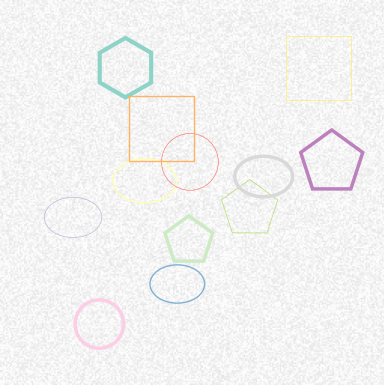[{"shape": "hexagon", "thickness": 3, "radius": 0.39, "center": [0.326, 0.824]}, {"shape": "oval", "thickness": 1, "radius": 0.41, "center": [0.376, 0.53]}, {"shape": "oval", "thickness": 0.5, "radius": 0.37, "center": [0.19, 0.435]}, {"shape": "circle", "thickness": 0.5, "radius": 0.37, "center": [0.493, 0.58]}, {"shape": "oval", "thickness": 1, "radius": 0.36, "center": [0.461, 0.262]}, {"shape": "square", "thickness": 1, "radius": 0.42, "center": [0.42, 0.667]}, {"shape": "pentagon", "thickness": 0.5, "radius": 0.38, "center": [0.649, 0.457]}, {"shape": "circle", "thickness": 2.5, "radius": 0.31, "center": [0.258, 0.158]}, {"shape": "oval", "thickness": 2.5, "radius": 0.38, "center": [0.685, 0.542]}, {"shape": "pentagon", "thickness": 2.5, "radius": 0.42, "center": [0.862, 0.578]}, {"shape": "pentagon", "thickness": 2.5, "radius": 0.33, "center": [0.49, 0.375]}, {"shape": "square", "thickness": 0.5, "radius": 0.42, "center": [0.828, 0.824]}]